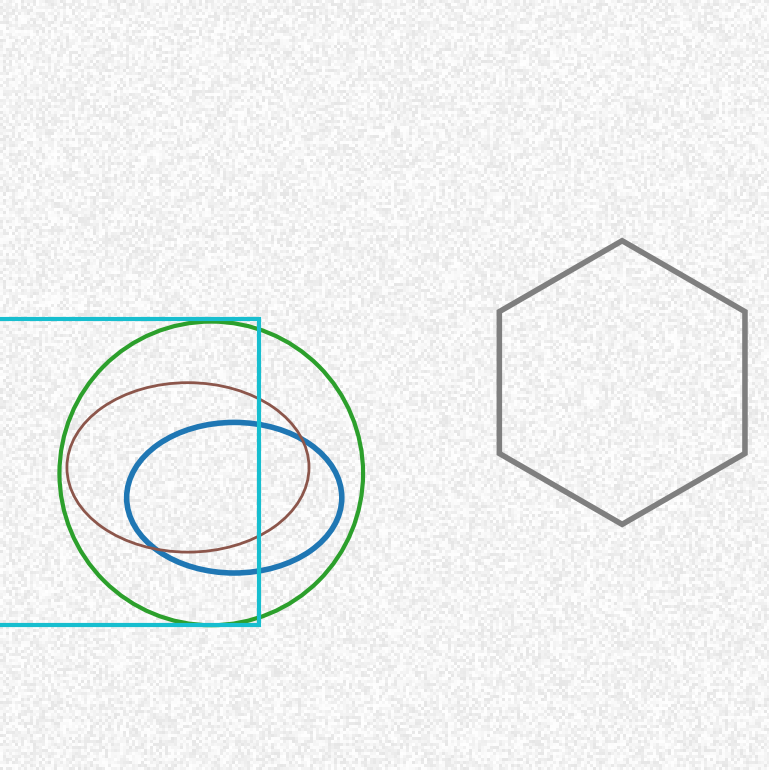[{"shape": "oval", "thickness": 2, "radius": 0.7, "center": [0.304, 0.354]}, {"shape": "circle", "thickness": 1.5, "radius": 0.99, "center": [0.274, 0.385]}, {"shape": "oval", "thickness": 1, "radius": 0.79, "center": [0.244, 0.393]}, {"shape": "hexagon", "thickness": 2, "radius": 0.92, "center": [0.808, 0.503]}, {"shape": "square", "thickness": 1.5, "radius": 1.0, "center": [0.137, 0.387]}]